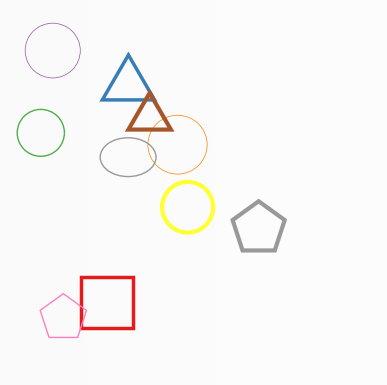[{"shape": "square", "thickness": 2.5, "radius": 0.33, "center": [0.276, 0.214]}, {"shape": "triangle", "thickness": 2.5, "radius": 0.39, "center": [0.331, 0.779]}, {"shape": "circle", "thickness": 1, "radius": 0.3, "center": [0.105, 0.655]}, {"shape": "circle", "thickness": 0.5, "radius": 0.36, "center": [0.136, 0.869]}, {"shape": "circle", "thickness": 0.5, "radius": 0.38, "center": [0.458, 0.624]}, {"shape": "circle", "thickness": 3, "radius": 0.33, "center": [0.484, 0.462]}, {"shape": "triangle", "thickness": 3, "radius": 0.32, "center": [0.386, 0.695]}, {"shape": "pentagon", "thickness": 1, "radius": 0.31, "center": [0.163, 0.174]}, {"shape": "pentagon", "thickness": 3, "radius": 0.35, "center": [0.668, 0.407]}, {"shape": "oval", "thickness": 1, "radius": 0.36, "center": [0.331, 0.592]}]